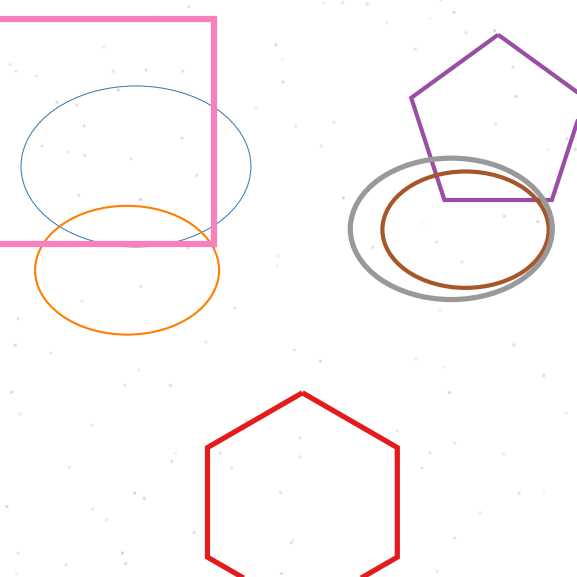[{"shape": "hexagon", "thickness": 2.5, "radius": 0.95, "center": [0.524, 0.129]}, {"shape": "oval", "thickness": 0.5, "radius": 1.0, "center": [0.235, 0.711]}, {"shape": "pentagon", "thickness": 2, "radius": 0.79, "center": [0.863, 0.781]}, {"shape": "oval", "thickness": 1, "radius": 0.8, "center": [0.22, 0.531]}, {"shape": "oval", "thickness": 2, "radius": 0.72, "center": [0.806, 0.601]}, {"shape": "square", "thickness": 3, "radius": 0.97, "center": [0.176, 0.771]}, {"shape": "oval", "thickness": 2.5, "radius": 0.87, "center": [0.781, 0.603]}]